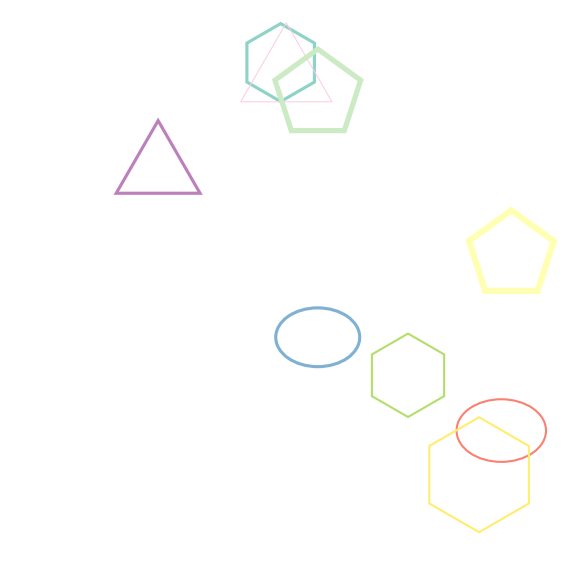[{"shape": "hexagon", "thickness": 1.5, "radius": 0.34, "center": [0.486, 0.891]}, {"shape": "pentagon", "thickness": 3, "radius": 0.39, "center": [0.885, 0.558]}, {"shape": "oval", "thickness": 1, "radius": 0.39, "center": [0.868, 0.254]}, {"shape": "oval", "thickness": 1.5, "radius": 0.36, "center": [0.55, 0.415]}, {"shape": "hexagon", "thickness": 1, "radius": 0.36, "center": [0.707, 0.349]}, {"shape": "triangle", "thickness": 0.5, "radius": 0.46, "center": [0.496, 0.868]}, {"shape": "triangle", "thickness": 1.5, "radius": 0.42, "center": [0.274, 0.706]}, {"shape": "pentagon", "thickness": 2.5, "radius": 0.39, "center": [0.55, 0.836]}, {"shape": "hexagon", "thickness": 1, "radius": 0.5, "center": [0.83, 0.177]}]